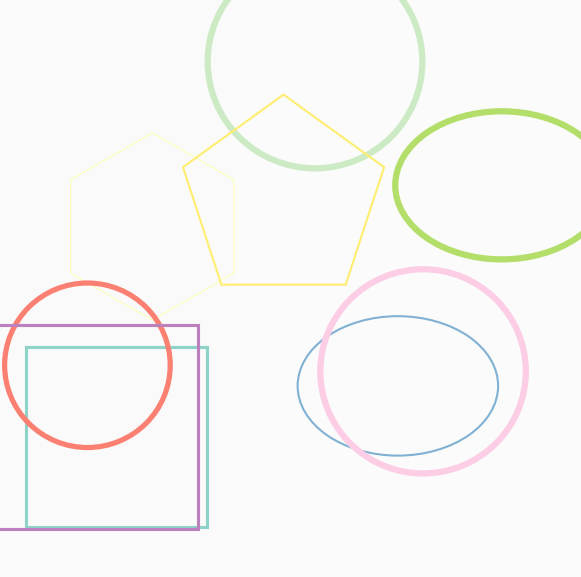[{"shape": "square", "thickness": 1.5, "radius": 0.78, "center": [0.201, 0.243]}, {"shape": "hexagon", "thickness": 0.5, "radius": 0.81, "center": [0.262, 0.607]}, {"shape": "circle", "thickness": 2.5, "radius": 0.71, "center": [0.15, 0.367]}, {"shape": "oval", "thickness": 1, "radius": 0.86, "center": [0.685, 0.331]}, {"shape": "oval", "thickness": 3, "radius": 0.92, "center": [0.863, 0.678]}, {"shape": "circle", "thickness": 3, "radius": 0.88, "center": [0.728, 0.356]}, {"shape": "square", "thickness": 1.5, "radius": 0.88, "center": [0.163, 0.26]}, {"shape": "circle", "thickness": 3, "radius": 0.92, "center": [0.542, 0.892]}, {"shape": "pentagon", "thickness": 1, "radius": 0.91, "center": [0.488, 0.653]}]